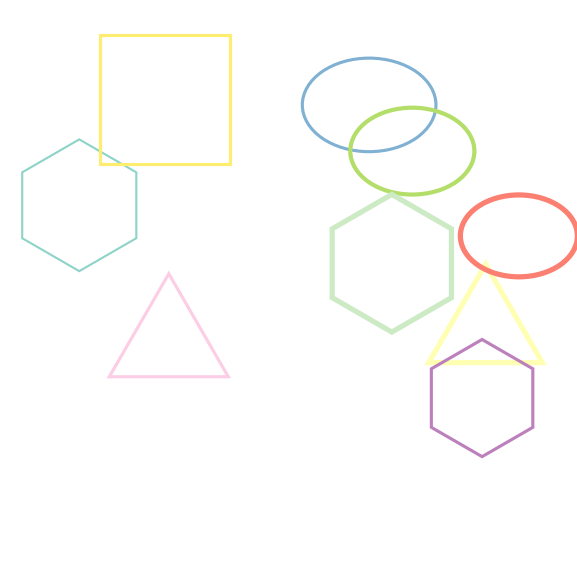[{"shape": "hexagon", "thickness": 1, "radius": 0.57, "center": [0.137, 0.644]}, {"shape": "triangle", "thickness": 2.5, "radius": 0.57, "center": [0.841, 0.428]}, {"shape": "oval", "thickness": 2.5, "radius": 0.51, "center": [0.898, 0.591]}, {"shape": "oval", "thickness": 1.5, "radius": 0.58, "center": [0.639, 0.818]}, {"shape": "oval", "thickness": 2, "radius": 0.54, "center": [0.714, 0.737]}, {"shape": "triangle", "thickness": 1.5, "radius": 0.59, "center": [0.292, 0.406]}, {"shape": "hexagon", "thickness": 1.5, "radius": 0.51, "center": [0.835, 0.31]}, {"shape": "hexagon", "thickness": 2.5, "radius": 0.6, "center": [0.678, 0.543]}, {"shape": "square", "thickness": 1.5, "radius": 0.56, "center": [0.286, 0.827]}]